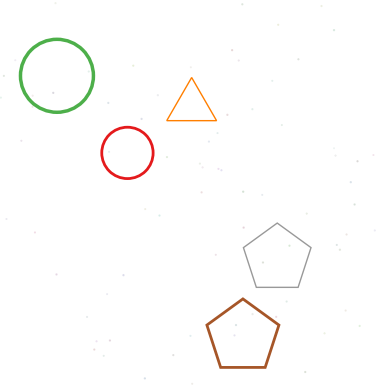[{"shape": "circle", "thickness": 2, "radius": 0.33, "center": [0.331, 0.603]}, {"shape": "circle", "thickness": 2.5, "radius": 0.47, "center": [0.148, 0.803]}, {"shape": "triangle", "thickness": 1, "radius": 0.37, "center": [0.498, 0.724]}, {"shape": "pentagon", "thickness": 2, "radius": 0.49, "center": [0.631, 0.125]}, {"shape": "pentagon", "thickness": 1, "radius": 0.46, "center": [0.72, 0.328]}]